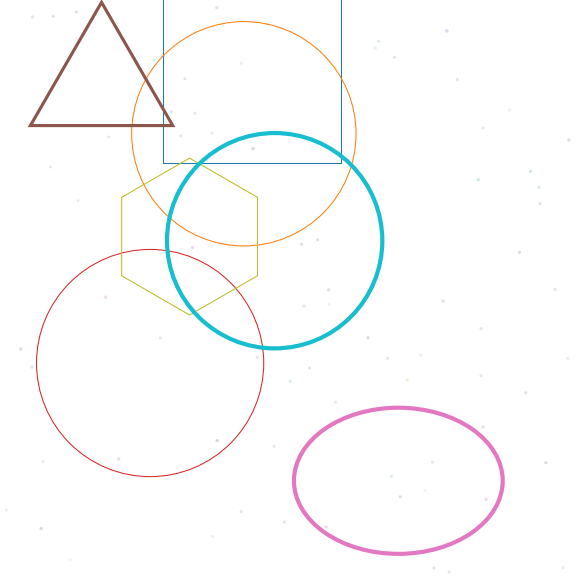[{"shape": "square", "thickness": 0.5, "radius": 0.77, "center": [0.436, 0.871]}, {"shape": "circle", "thickness": 0.5, "radius": 0.97, "center": [0.422, 0.767]}, {"shape": "circle", "thickness": 0.5, "radius": 0.98, "center": [0.26, 0.371]}, {"shape": "triangle", "thickness": 1.5, "radius": 0.71, "center": [0.176, 0.853]}, {"shape": "oval", "thickness": 2, "radius": 0.9, "center": [0.69, 0.167]}, {"shape": "hexagon", "thickness": 0.5, "radius": 0.68, "center": [0.328, 0.59]}, {"shape": "circle", "thickness": 2, "radius": 0.93, "center": [0.476, 0.582]}]